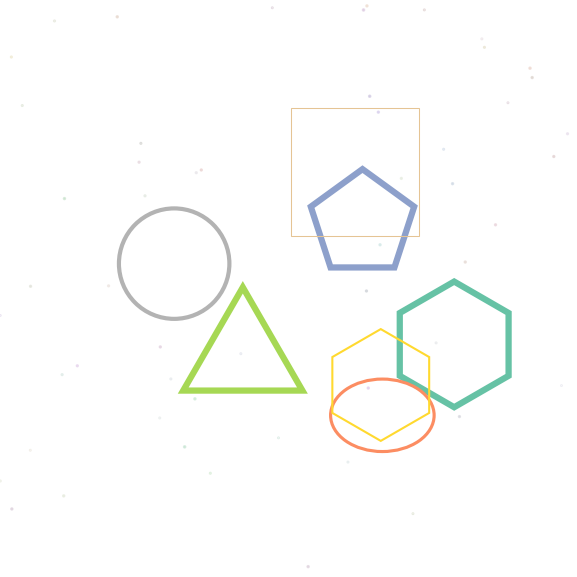[{"shape": "hexagon", "thickness": 3, "radius": 0.54, "center": [0.786, 0.403]}, {"shape": "oval", "thickness": 1.5, "radius": 0.45, "center": [0.662, 0.28]}, {"shape": "pentagon", "thickness": 3, "radius": 0.47, "center": [0.628, 0.612]}, {"shape": "triangle", "thickness": 3, "radius": 0.6, "center": [0.42, 0.382]}, {"shape": "hexagon", "thickness": 1, "radius": 0.48, "center": [0.659, 0.332]}, {"shape": "square", "thickness": 0.5, "radius": 0.55, "center": [0.615, 0.702]}, {"shape": "circle", "thickness": 2, "radius": 0.48, "center": [0.302, 0.543]}]